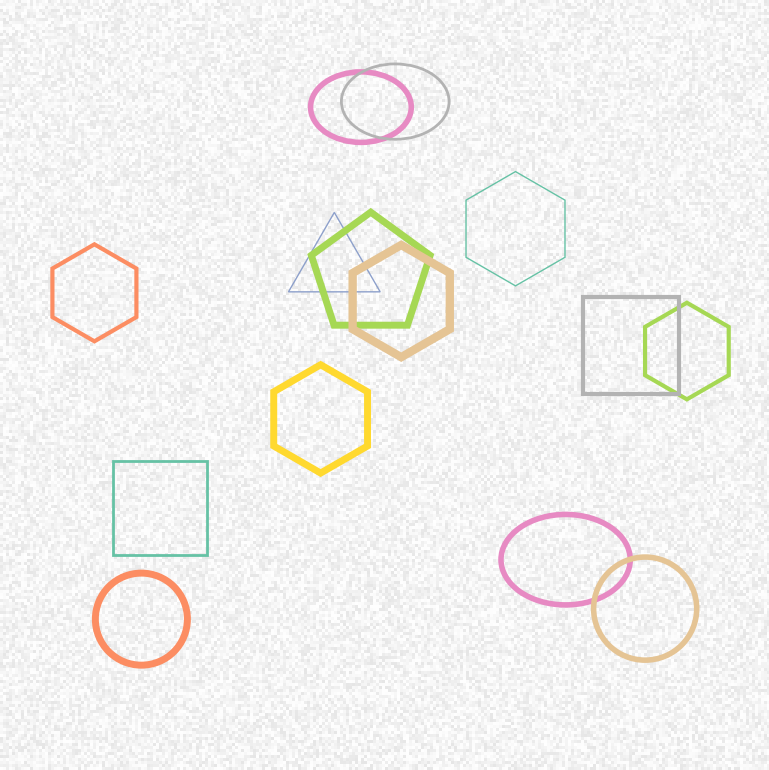[{"shape": "square", "thickness": 1, "radius": 0.3, "center": [0.208, 0.341]}, {"shape": "hexagon", "thickness": 0.5, "radius": 0.37, "center": [0.669, 0.703]}, {"shape": "circle", "thickness": 2.5, "radius": 0.3, "center": [0.184, 0.196]}, {"shape": "hexagon", "thickness": 1.5, "radius": 0.31, "center": [0.123, 0.62]}, {"shape": "triangle", "thickness": 0.5, "radius": 0.34, "center": [0.434, 0.655]}, {"shape": "oval", "thickness": 2, "radius": 0.42, "center": [0.735, 0.273]}, {"shape": "oval", "thickness": 2, "radius": 0.33, "center": [0.469, 0.861]}, {"shape": "pentagon", "thickness": 2.5, "radius": 0.41, "center": [0.481, 0.643]}, {"shape": "hexagon", "thickness": 1.5, "radius": 0.31, "center": [0.892, 0.544]}, {"shape": "hexagon", "thickness": 2.5, "radius": 0.35, "center": [0.416, 0.456]}, {"shape": "circle", "thickness": 2, "radius": 0.33, "center": [0.838, 0.21]}, {"shape": "hexagon", "thickness": 3, "radius": 0.36, "center": [0.521, 0.609]}, {"shape": "oval", "thickness": 1, "radius": 0.35, "center": [0.513, 0.868]}, {"shape": "square", "thickness": 1.5, "radius": 0.31, "center": [0.82, 0.551]}]